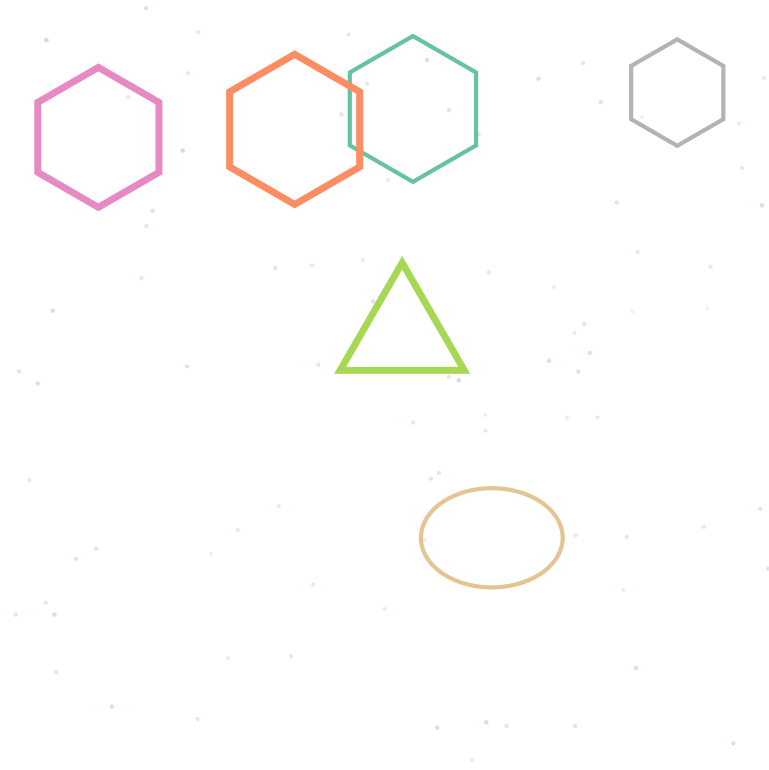[{"shape": "hexagon", "thickness": 1.5, "radius": 0.47, "center": [0.536, 0.859]}, {"shape": "hexagon", "thickness": 2.5, "radius": 0.49, "center": [0.383, 0.832]}, {"shape": "hexagon", "thickness": 2.5, "radius": 0.45, "center": [0.128, 0.822]}, {"shape": "triangle", "thickness": 2.5, "radius": 0.47, "center": [0.522, 0.566]}, {"shape": "oval", "thickness": 1.5, "radius": 0.46, "center": [0.639, 0.302]}, {"shape": "hexagon", "thickness": 1.5, "radius": 0.35, "center": [0.88, 0.88]}]